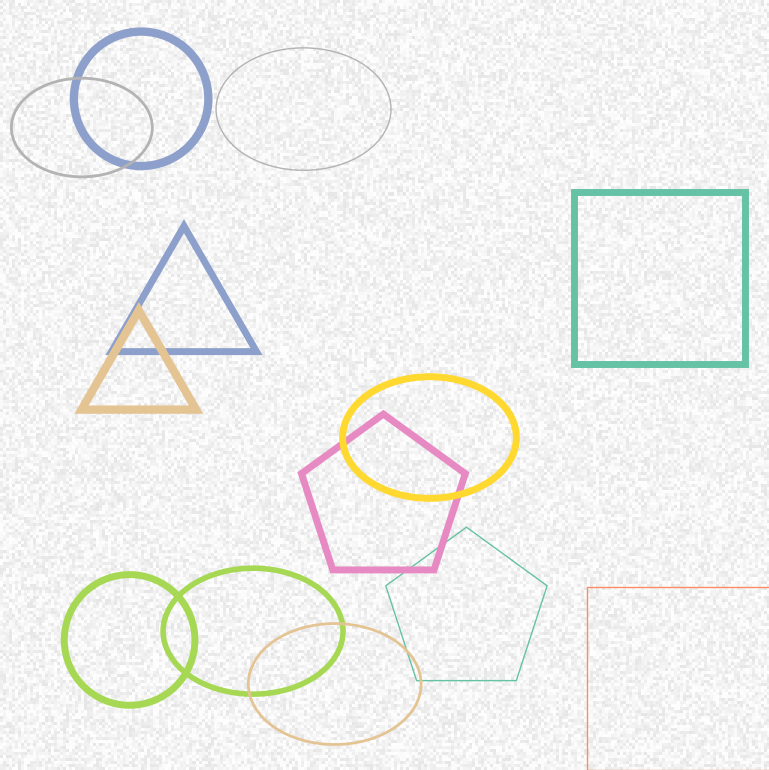[{"shape": "pentagon", "thickness": 0.5, "radius": 0.55, "center": [0.606, 0.205]}, {"shape": "square", "thickness": 2.5, "radius": 0.56, "center": [0.856, 0.639]}, {"shape": "square", "thickness": 0.5, "radius": 0.59, "center": [0.881, 0.119]}, {"shape": "triangle", "thickness": 2.5, "radius": 0.54, "center": [0.239, 0.598]}, {"shape": "circle", "thickness": 3, "radius": 0.44, "center": [0.183, 0.872]}, {"shape": "pentagon", "thickness": 2.5, "radius": 0.56, "center": [0.498, 0.35]}, {"shape": "circle", "thickness": 2.5, "radius": 0.42, "center": [0.168, 0.169]}, {"shape": "oval", "thickness": 2, "radius": 0.58, "center": [0.329, 0.18]}, {"shape": "oval", "thickness": 2.5, "radius": 0.56, "center": [0.558, 0.432]}, {"shape": "oval", "thickness": 1, "radius": 0.56, "center": [0.435, 0.112]}, {"shape": "triangle", "thickness": 3, "radius": 0.43, "center": [0.18, 0.511]}, {"shape": "oval", "thickness": 1, "radius": 0.46, "center": [0.106, 0.834]}, {"shape": "oval", "thickness": 0.5, "radius": 0.57, "center": [0.394, 0.858]}]